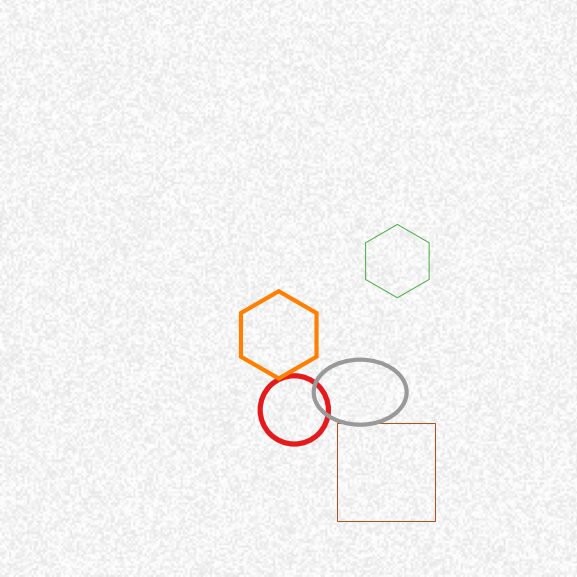[{"shape": "circle", "thickness": 2.5, "radius": 0.3, "center": [0.51, 0.289]}, {"shape": "hexagon", "thickness": 0.5, "radius": 0.32, "center": [0.688, 0.547]}, {"shape": "hexagon", "thickness": 2, "radius": 0.38, "center": [0.483, 0.419]}, {"shape": "square", "thickness": 0.5, "radius": 0.42, "center": [0.668, 0.182]}, {"shape": "oval", "thickness": 2, "radius": 0.4, "center": [0.624, 0.32]}]